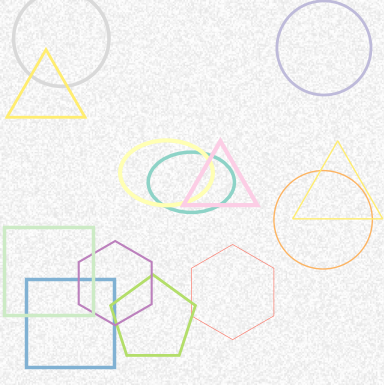[{"shape": "oval", "thickness": 2.5, "radius": 0.56, "center": [0.497, 0.527]}, {"shape": "oval", "thickness": 3, "radius": 0.6, "center": [0.432, 0.551]}, {"shape": "circle", "thickness": 2, "radius": 0.61, "center": [0.841, 0.875]}, {"shape": "hexagon", "thickness": 0.5, "radius": 0.62, "center": [0.604, 0.241]}, {"shape": "square", "thickness": 2.5, "radius": 0.57, "center": [0.182, 0.162]}, {"shape": "circle", "thickness": 1, "radius": 0.64, "center": [0.839, 0.429]}, {"shape": "pentagon", "thickness": 2, "radius": 0.58, "center": [0.397, 0.171]}, {"shape": "triangle", "thickness": 3, "radius": 0.55, "center": [0.572, 0.523]}, {"shape": "circle", "thickness": 2.5, "radius": 0.62, "center": [0.159, 0.9]}, {"shape": "hexagon", "thickness": 1.5, "radius": 0.55, "center": [0.299, 0.265]}, {"shape": "square", "thickness": 2.5, "radius": 0.57, "center": [0.126, 0.296]}, {"shape": "triangle", "thickness": 2, "radius": 0.59, "center": [0.119, 0.754]}, {"shape": "triangle", "thickness": 1, "radius": 0.68, "center": [0.877, 0.499]}]